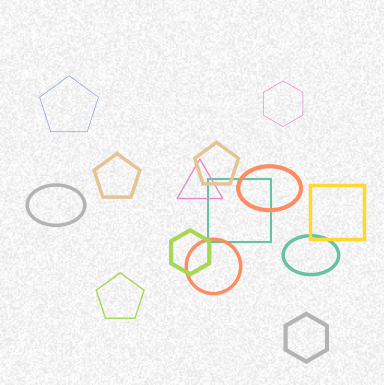[{"shape": "square", "thickness": 1.5, "radius": 0.41, "center": [0.623, 0.454]}, {"shape": "oval", "thickness": 2.5, "radius": 0.36, "center": [0.808, 0.337]}, {"shape": "circle", "thickness": 2.5, "radius": 0.35, "center": [0.555, 0.308]}, {"shape": "oval", "thickness": 3, "radius": 0.41, "center": [0.7, 0.511]}, {"shape": "pentagon", "thickness": 0.5, "radius": 0.4, "center": [0.179, 0.723]}, {"shape": "hexagon", "thickness": 0.5, "radius": 0.3, "center": [0.735, 0.731]}, {"shape": "triangle", "thickness": 1, "radius": 0.34, "center": [0.519, 0.518]}, {"shape": "hexagon", "thickness": 3, "radius": 0.29, "center": [0.494, 0.345]}, {"shape": "pentagon", "thickness": 1, "radius": 0.33, "center": [0.312, 0.226]}, {"shape": "square", "thickness": 2.5, "radius": 0.35, "center": [0.876, 0.45]}, {"shape": "pentagon", "thickness": 2.5, "radius": 0.31, "center": [0.304, 0.539]}, {"shape": "pentagon", "thickness": 2.5, "radius": 0.3, "center": [0.563, 0.571]}, {"shape": "hexagon", "thickness": 3, "radius": 0.31, "center": [0.796, 0.123]}, {"shape": "oval", "thickness": 2.5, "radius": 0.37, "center": [0.146, 0.467]}]